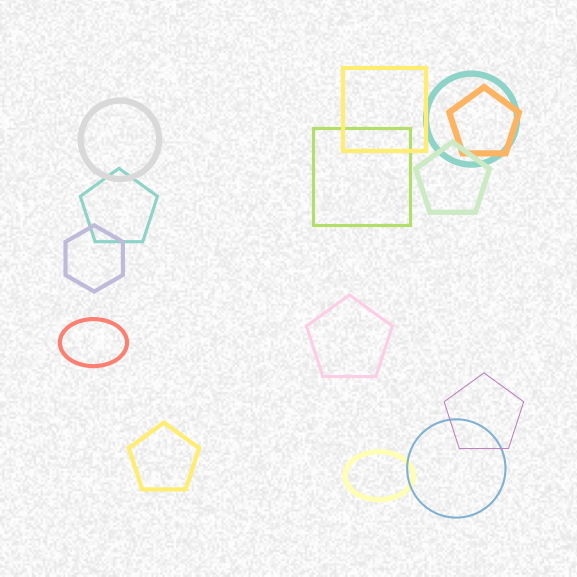[{"shape": "pentagon", "thickness": 1.5, "radius": 0.35, "center": [0.206, 0.637]}, {"shape": "circle", "thickness": 3, "radius": 0.39, "center": [0.817, 0.793]}, {"shape": "oval", "thickness": 2.5, "radius": 0.3, "center": [0.657, 0.175]}, {"shape": "hexagon", "thickness": 2, "radius": 0.29, "center": [0.163, 0.552]}, {"shape": "oval", "thickness": 2, "radius": 0.29, "center": [0.162, 0.406]}, {"shape": "circle", "thickness": 1, "radius": 0.43, "center": [0.79, 0.188]}, {"shape": "pentagon", "thickness": 3, "radius": 0.32, "center": [0.838, 0.785]}, {"shape": "square", "thickness": 1.5, "radius": 0.42, "center": [0.626, 0.694]}, {"shape": "pentagon", "thickness": 1.5, "radius": 0.39, "center": [0.605, 0.41]}, {"shape": "circle", "thickness": 3, "radius": 0.34, "center": [0.208, 0.757]}, {"shape": "pentagon", "thickness": 0.5, "radius": 0.36, "center": [0.838, 0.281]}, {"shape": "pentagon", "thickness": 2.5, "radius": 0.34, "center": [0.784, 0.686]}, {"shape": "square", "thickness": 2, "radius": 0.36, "center": [0.666, 0.809]}, {"shape": "pentagon", "thickness": 2, "radius": 0.32, "center": [0.284, 0.203]}]